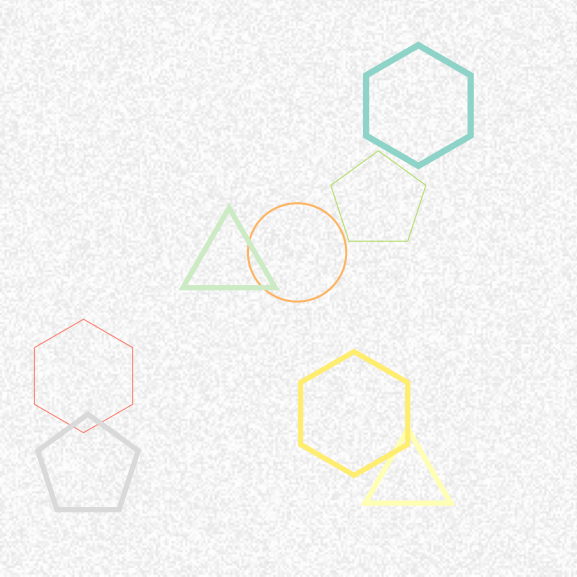[{"shape": "hexagon", "thickness": 3, "radius": 0.52, "center": [0.724, 0.816]}, {"shape": "triangle", "thickness": 2.5, "radius": 0.43, "center": [0.706, 0.171]}, {"shape": "hexagon", "thickness": 0.5, "radius": 0.49, "center": [0.145, 0.348]}, {"shape": "circle", "thickness": 1, "radius": 0.43, "center": [0.514, 0.562]}, {"shape": "pentagon", "thickness": 0.5, "radius": 0.43, "center": [0.655, 0.651]}, {"shape": "pentagon", "thickness": 2.5, "radius": 0.46, "center": [0.152, 0.191]}, {"shape": "triangle", "thickness": 2.5, "radius": 0.46, "center": [0.397, 0.547]}, {"shape": "hexagon", "thickness": 2.5, "radius": 0.54, "center": [0.613, 0.283]}]